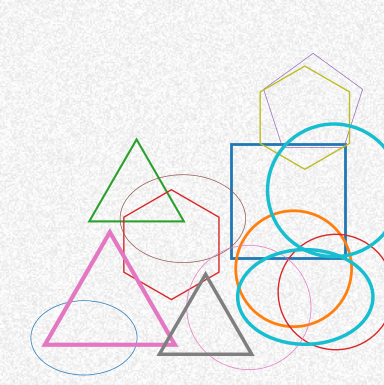[{"shape": "square", "thickness": 2, "radius": 0.75, "center": [0.748, 0.478]}, {"shape": "oval", "thickness": 0.5, "radius": 0.69, "center": [0.218, 0.122]}, {"shape": "circle", "thickness": 2, "radius": 0.75, "center": [0.763, 0.302]}, {"shape": "triangle", "thickness": 1.5, "radius": 0.71, "center": [0.355, 0.496]}, {"shape": "circle", "thickness": 1, "radius": 0.75, "center": [0.872, 0.241]}, {"shape": "hexagon", "thickness": 1, "radius": 0.71, "center": [0.445, 0.364]}, {"shape": "pentagon", "thickness": 0.5, "radius": 0.68, "center": [0.813, 0.726]}, {"shape": "oval", "thickness": 0.5, "radius": 0.81, "center": [0.475, 0.432]}, {"shape": "circle", "thickness": 0.5, "radius": 0.81, "center": [0.646, 0.201]}, {"shape": "triangle", "thickness": 3, "radius": 0.97, "center": [0.285, 0.202]}, {"shape": "triangle", "thickness": 2.5, "radius": 0.69, "center": [0.534, 0.149]}, {"shape": "hexagon", "thickness": 1, "radius": 0.67, "center": [0.792, 0.694]}, {"shape": "circle", "thickness": 2.5, "radius": 0.86, "center": [0.867, 0.506]}, {"shape": "oval", "thickness": 2.5, "radius": 0.88, "center": [0.793, 0.229]}]